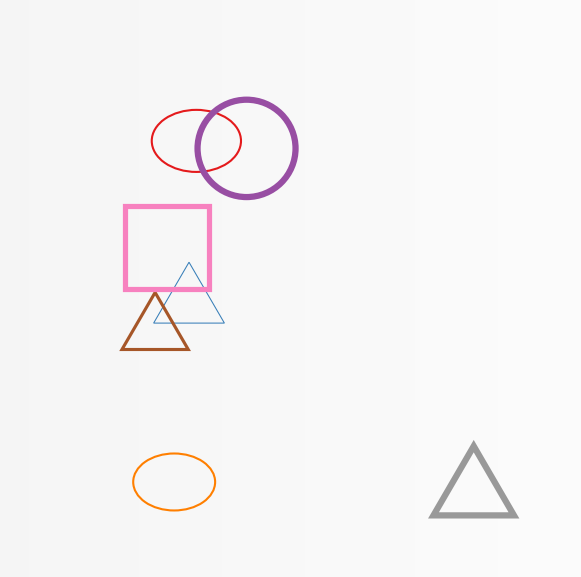[{"shape": "oval", "thickness": 1, "radius": 0.38, "center": [0.338, 0.755]}, {"shape": "triangle", "thickness": 0.5, "radius": 0.35, "center": [0.325, 0.475]}, {"shape": "circle", "thickness": 3, "radius": 0.42, "center": [0.424, 0.742]}, {"shape": "oval", "thickness": 1, "radius": 0.35, "center": [0.3, 0.165]}, {"shape": "triangle", "thickness": 1.5, "radius": 0.33, "center": [0.267, 0.427]}, {"shape": "square", "thickness": 2.5, "radius": 0.36, "center": [0.287, 0.57]}, {"shape": "triangle", "thickness": 3, "radius": 0.4, "center": [0.815, 0.147]}]